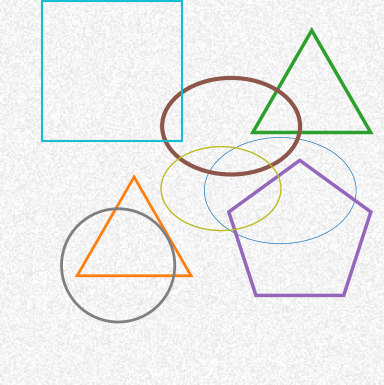[{"shape": "oval", "thickness": 0.5, "radius": 0.99, "center": [0.728, 0.505]}, {"shape": "triangle", "thickness": 2, "radius": 0.85, "center": [0.348, 0.369]}, {"shape": "triangle", "thickness": 2.5, "radius": 0.88, "center": [0.81, 0.744]}, {"shape": "pentagon", "thickness": 2.5, "radius": 0.97, "center": [0.779, 0.39]}, {"shape": "oval", "thickness": 3, "radius": 0.9, "center": [0.6, 0.672]}, {"shape": "circle", "thickness": 2, "radius": 0.74, "center": [0.307, 0.311]}, {"shape": "oval", "thickness": 1, "radius": 0.78, "center": [0.574, 0.51]}, {"shape": "square", "thickness": 1.5, "radius": 0.91, "center": [0.291, 0.816]}]